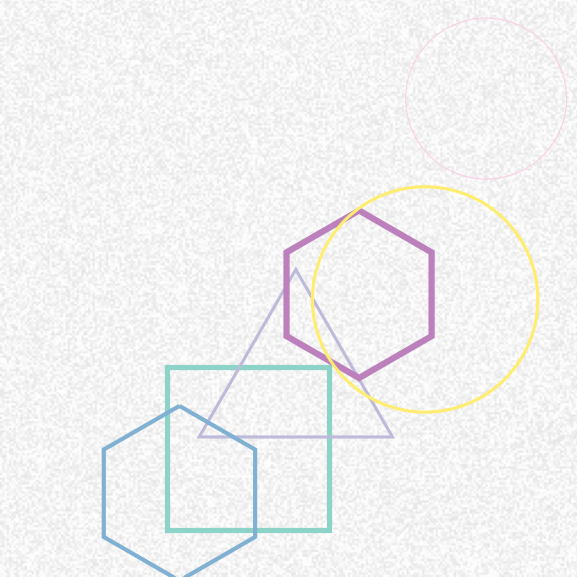[{"shape": "square", "thickness": 2.5, "radius": 0.7, "center": [0.43, 0.222]}, {"shape": "triangle", "thickness": 1.5, "radius": 0.97, "center": [0.512, 0.339]}, {"shape": "hexagon", "thickness": 2, "radius": 0.76, "center": [0.311, 0.145]}, {"shape": "circle", "thickness": 0.5, "radius": 0.7, "center": [0.842, 0.828]}, {"shape": "hexagon", "thickness": 3, "radius": 0.73, "center": [0.622, 0.49]}, {"shape": "circle", "thickness": 1.5, "radius": 0.98, "center": [0.736, 0.481]}]